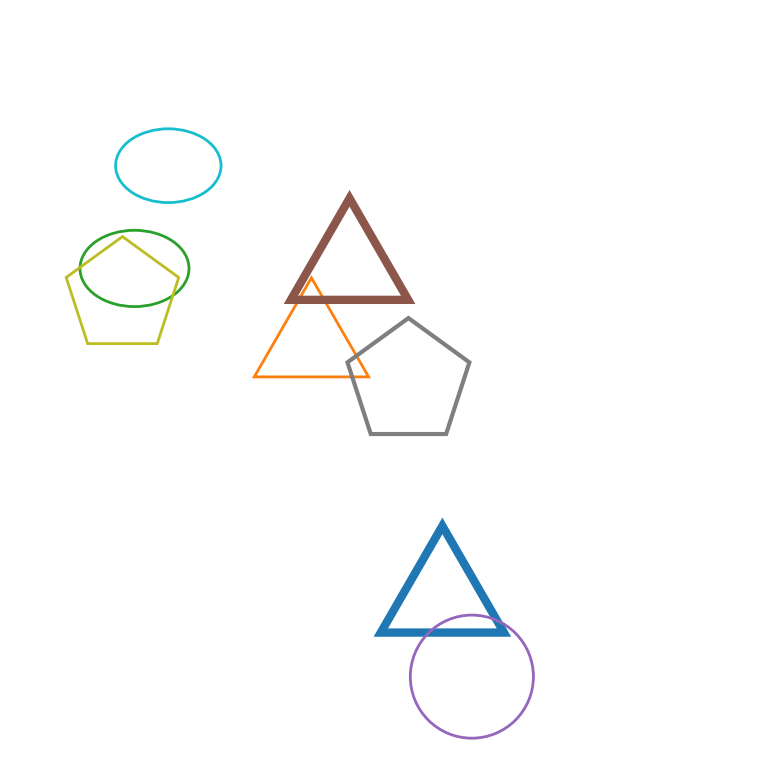[{"shape": "triangle", "thickness": 3, "radius": 0.46, "center": [0.575, 0.225]}, {"shape": "triangle", "thickness": 1, "radius": 0.43, "center": [0.404, 0.553]}, {"shape": "oval", "thickness": 1, "radius": 0.35, "center": [0.175, 0.651]}, {"shape": "circle", "thickness": 1, "radius": 0.4, "center": [0.613, 0.121]}, {"shape": "triangle", "thickness": 3, "radius": 0.44, "center": [0.454, 0.655]}, {"shape": "pentagon", "thickness": 1.5, "radius": 0.42, "center": [0.53, 0.504]}, {"shape": "pentagon", "thickness": 1, "radius": 0.38, "center": [0.159, 0.616]}, {"shape": "oval", "thickness": 1, "radius": 0.34, "center": [0.219, 0.785]}]